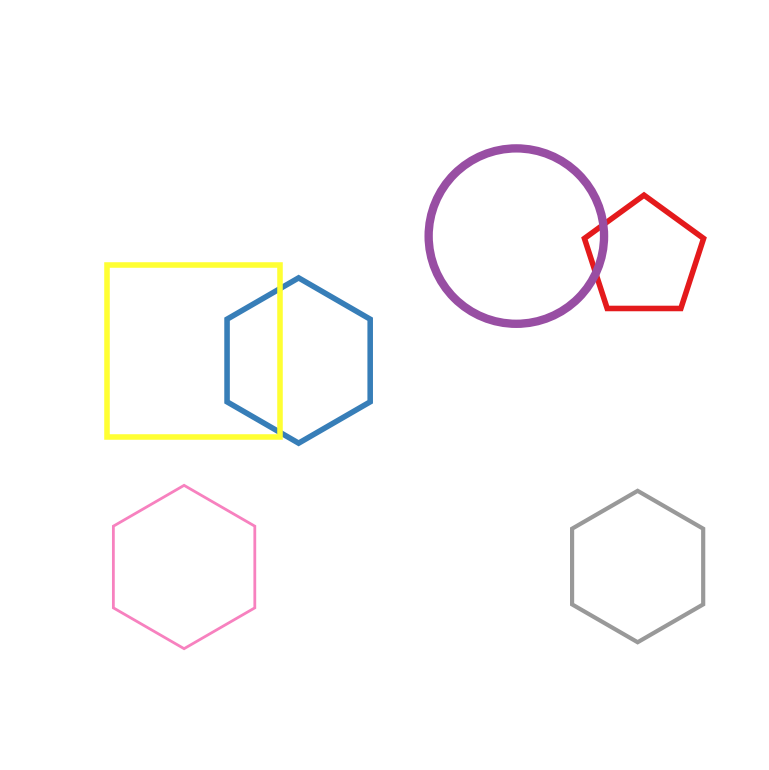[{"shape": "pentagon", "thickness": 2, "radius": 0.41, "center": [0.836, 0.665]}, {"shape": "hexagon", "thickness": 2, "radius": 0.54, "center": [0.388, 0.532]}, {"shape": "circle", "thickness": 3, "radius": 0.57, "center": [0.671, 0.693]}, {"shape": "square", "thickness": 2, "radius": 0.56, "center": [0.251, 0.544]}, {"shape": "hexagon", "thickness": 1, "radius": 0.53, "center": [0.239, 0.264]}, {"shape": "hexagon", "thickness": 1.5, "radius": 0.49, "center": [0.828, 0.264]}]